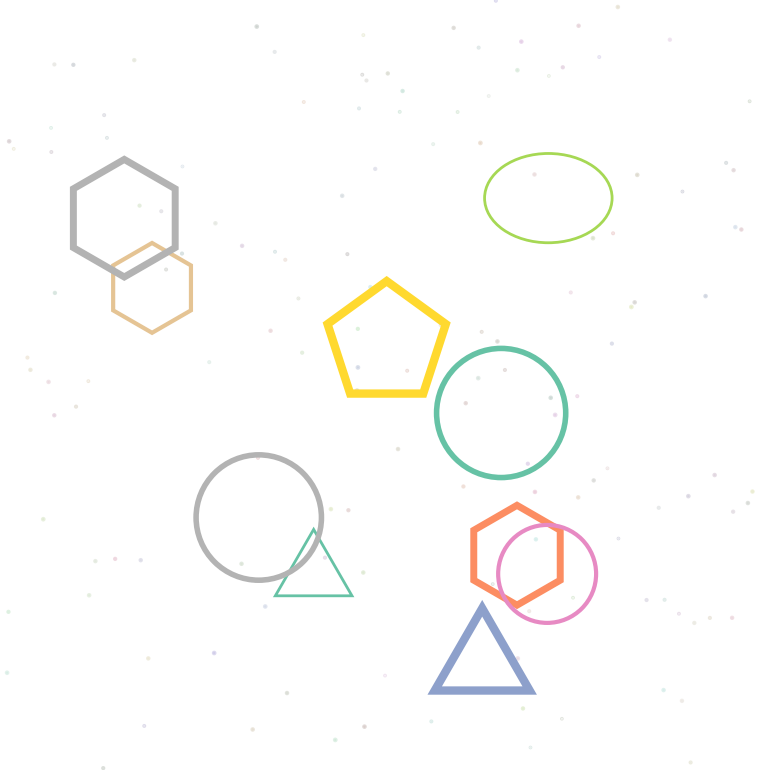[{"shape": "triangle", "thickness": 1, "radius": 0.29, "center": [0.407, 0.255]}, {"shape": "circle", "thickness": 2, "radius": 0.42, "center": [0.651, 0.464]}, {"shape": "hexagon", "thickness": 2.5, "radius": 0.32, "center": [0.671, 0.279]}, {"shape": "triangle", "thickness": 3, "radius": 0.36, "center": [0.626, 0.139]}, {"shape": "circle", "thickness": 1.5, "radius": 0.32, "center": [0.711, 0.255]}, {"shape": "oval", "thickness": 1, "radius": 0.41, "center": [0.712, 0.743]}, {"shape": "pentagon", "thickness": 3, "radius": 0.4, "center": [0.502, 0.554]}, {"shape": "hexagon", "thickness": 1.5, "radius": 0.29, "center": [0.197, 0.626]}, {"shape": "hexagon", "thickness": 2.5, "radius": 0.38, "center": [0.161, 0.717]}, {"shape": "circle", "thickness": 2, "radius": 0.41, "center": [0.336, 0.328]}]